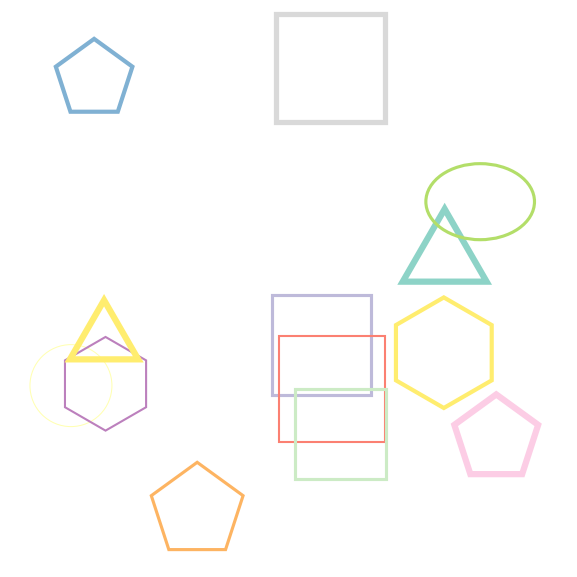[{"shape": "triangle", "thickness": 3, "radius": 0.42, "center": [0.77, 0.553]}, {"shape": "circle", "thickness": 0.5, "radius": 0.35, "center": [0.123, 0.331]}, {"shape": "square", "thickness": 1.5, "radius": 0.43, "center": [0.557, 0.402]}, {"shape": "square", "thickness": 1, "radius": 0.46, "center": [0.575, 0.325]}, {"shape": "pentagon", "thickness": 2, "radius": 0.35, "center": [0.163, 0.862]}, {"shape": "pentagon", "thickness": 1.5, "radius": 0.42, "center": [0.341, 0.115]}, {"shape": "oval", "thickness": 1.5, "radius": 0.47, "center": [0.831, 0.65]}, {"shape": "pentagon", "thickness": 3, "radius": 0.38, "center": [0.859, 0.24]}, {"shape": "square", "thickness": 2.5, "radius": 0.47, "center": [0.573, 0.881]}, {"shape": "hexagon", "thickness": 1, "radius": 0.41, "center": [0.183, 0.335]}, {"shape": "square", "thickness": 1.5, "radius": 0.39, "center": [0.59, 0.248]}, {"shape": "hexagon", "thickness": 2, "radius": 0.48, "center": [0.769, 0.388]}, {"shape": "triangle", "thickness": 3, "radius": 0.34, "center": [0.18, 0.411]}]